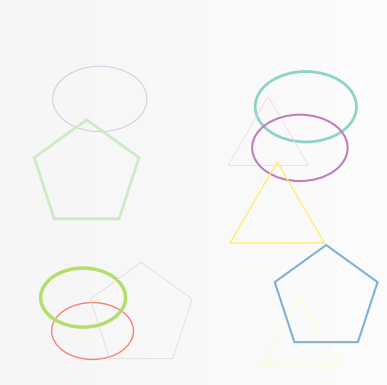[{"shape": "oval", "thickness": 2, "radius": 0.65, "center": [0.789, 0.723]}, {"shape": "triangle", "thickness": 0.5, "radius": 0.58, "center": [0.776, 0.112]}, {"shape": "oval", "thickness": 0.5, "radius": 0.61, "center": [0.258, 0.743]}, {"shape": "oval", "thickness": 1, "radius": 0.53, "center": [0.239, 0.14]}, {"shape": "pentagon", "thickness": 1.5, "radius": 0.7, "center": [0.842, 0.224]}, {"shape": "oval", "thickness": 2.5, "radius": 0.55, "center": [0.214, 0.227]}, {"shape": "triangle", "thickness": 0.5, "radius": 0.6, "center": [0.692, 0.63]}, {"shape": "pentagon", "thickness": 0.5, "radius": 0.69, "center": [0.364, 0.18]}, {"shape": "oval", "thickness": 1.5, "radius": 0.62, "center": [0.774, 0.616]}, {"shape": "pentagon", "thickness": 2, "radius": 0.71, "center": [0.224, 0.547]}, {"shape": "triangle", "thickness": 1, "radius": 0.7, "center": [0.716, 0.439]}]